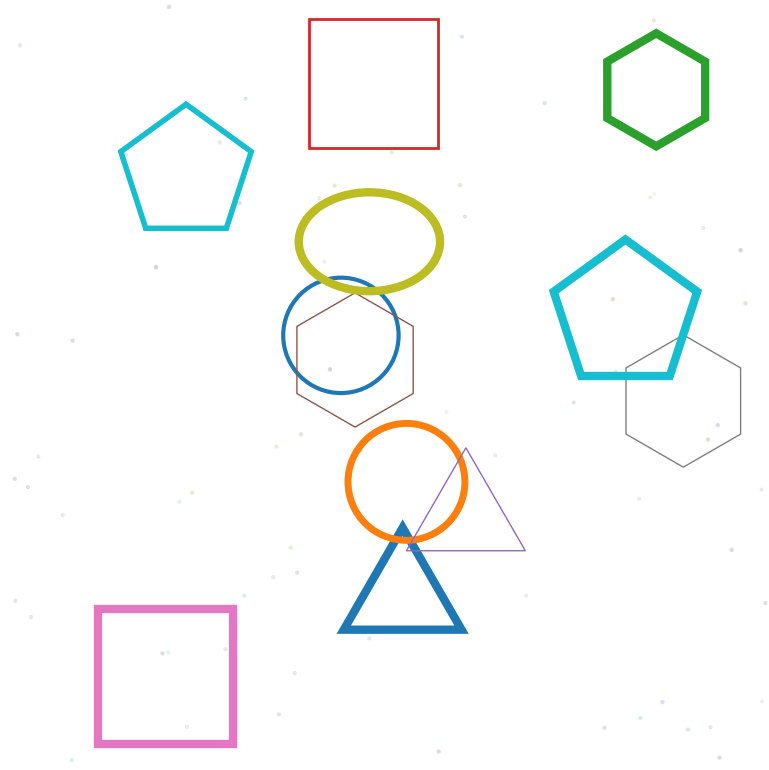[{"shape": "circle", "thickness": 1.5, "radius": 0.37, "center": [0.443, 0.564]}, {"shape": "triangle", "thickness": 3, "radius": 0.44, "center": [0.523, 0.226]}, {"shape": "circle", "thickness": 2.5, "radius": 0.38, "center": [0.528, 0.374]}, {"shape": "hexagon", "thickness": 3, "radius": 0.37, "center": [0.852, 0.883]}, {"shape": "square", "thickness": 1, "radius": 0.42, "center": [0.485, 0.892]}, {"shape": "triangle", "thickness": 0.5, "radius": 0.45, "center": [0.605, 0.329]}, {"shape": "hexagon", "thickness": 0.5, "radius": 0.44, "center": [0.461, 0.533]}, {"shape": "square", "thickness": 3, "radius": 0.44, "center": [0.215, 0.122]}, {"shape": "hexagon", "thickness": 0.5, "radius": 0.43, "center": [0.887, 0.479]}, {"shape": "oval", "thickness": 3, "radius": 0.46, "center": [0.48, 0.686]}, {"shape": "pentagon", "thickness": 3, "radius": 0.49, "center": [0.812, 0.591]}, {"shape": "pentagon", "thickness": 2, "radius": 0.45, "center": [0.242, 0.776]}]